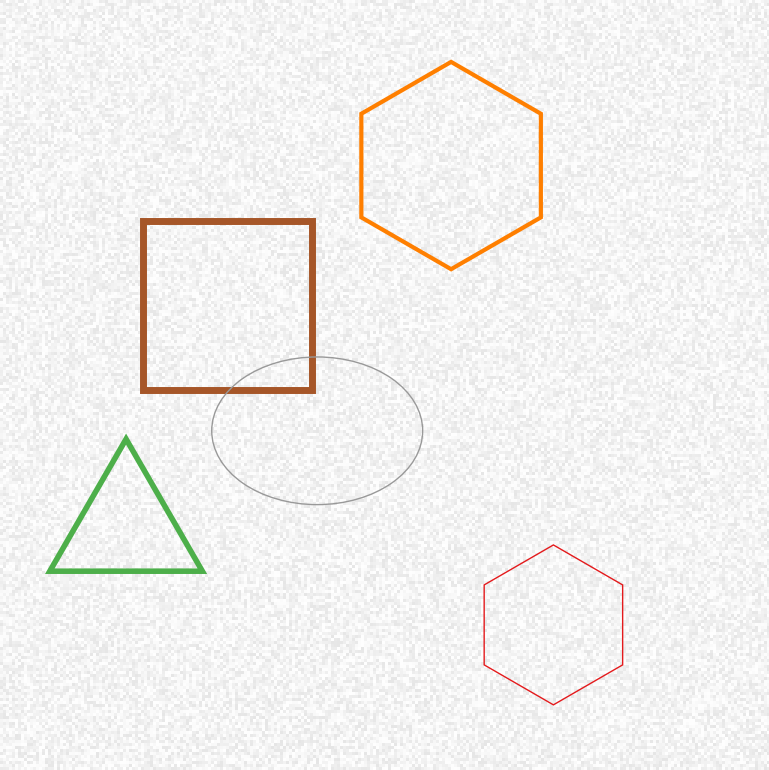[{"shape": "hexagon", "thickness": 0.5, "radius": 0.52, "center": [0.719, 0.188]}, {"shape": "triangle", "thickness": 2, "radius": 0.57, "center": [0.164, 0.315]}, {"shape": "hexagon", "thickness": 1.5, "radius": 0.67, "center": [0.586, 0.785]}, {"shape": "square", "thickness": 2.5, "radius": 0.55, "center": [0.296, 0.603]}, {"shape": "oval", "thickness": 0.5, "radius": 0.68, "center": [0.412, 0.441]}]